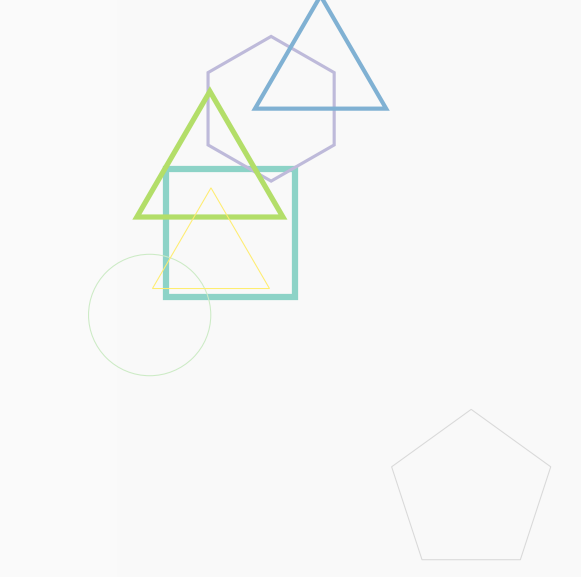[{"shape": "square", "thickness": 3, "radius": 0.55, "center": [0.397, 0.596]}, {"shape": "hexagon", "thickness": 1.5, "radius": 0.63, "center": [0.466, 0.811]}, {"shape": "triangle", "thickness": 2, "radius": 0.65, "center": [0.552, 0.876]}, {"shape": "triangle", "thickness": 2.5, "radius": 0.73, "center": [0.361, 0.696]}, {"shape": "pentagon", "thickness": 0.5, "radius": 0.72, "center": [0.811, 0.146]}, {"shape": "circle", "thickness": 0.5, "radius": 0.53, "center": [0.257, 0.454]}, {"shape": "triangle", "thickness": 0.5, "radius": 0.58, "center": [0.363, 0.558]}]